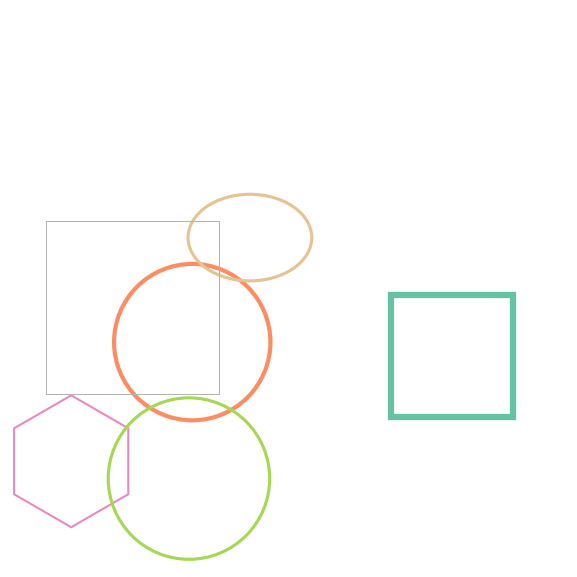[{"shape": "square", "thickness": 3, "radius": 0.53, "center": [0.782, 0.383]}, {"shape": "circle", "thickness": 2, "radius": 0.68, "center": [0.333, 0.407]}, {"shape": "hexagon", "thickness": 1, "radius": 0.57, "center": [0.123, 0.2]}, {"shape": "circle", "thickness": 1.5, "radius": 0.7, "center": [0.327, 0.17]}, {"shape": "oval", "thickness": 1.5, "radius": 0.54, "center": [0.433, 0.588]}, {"shape": "square", "thickness": 0.5, "radius": 0.75, "center": [0.229, 0.466]}]